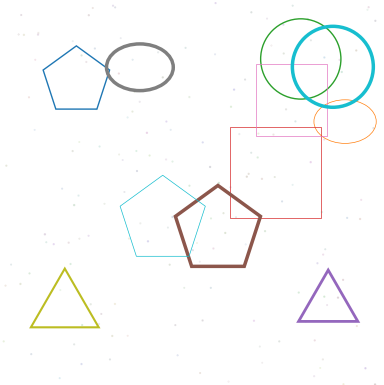[{"shape": "pentagon", "thickness": 1, "radius": 0.45, "center": [0.198, 0.79]}, {"shape": "oval", "thickness": 0.5, "radius": 0.4, "center": [0.896, 0.684]}, {"shape": "circle", "thickness": 1, "radius": 0.52, "center": [0.781, 0.847]}, {"shape": "square", "thickness": 0.5, "radius": 0.59, "center": [0.715, 0.551]}, {"shape": "triangle", "thickness": 2, "radius": 0.44, "center": [0.852, 0.21]}, {"shape": "pentagon", "thickness": 2.5, "radius": 0.58, "center": [0.566, 0.402]}, {"shape": "square", "thickness": 0.5, "radius": 0.47, "center": [0.757, 0.741]}, {"shape": "oval", "thickness": 2.5, "radius": 0.43, "center": [0.363, 0.825]}, {"shape": "triangle", "thickness": 1.5, "radius": 0.51, "center": [0.168, 0.201]}, {"shape": "circle", "thickness": 2.5, "radius": 0.53, "center": [0.865, 0.826]}, {"shape": "pentagon", "thickness": 0.5, "radius": 0.58, "center": [0.423, 0.428]}]